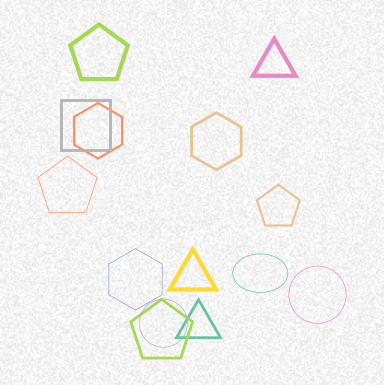[{"shape": "triangle", "thickness": 2, "radius": 0.33, "center": [0.516, 0.156]}, {"shape": "oval", "thickness": 0.5, "radius": 0.36, "center": [0.676, 0.29]}, {"shape": "pentagon", "thickness": 0.5, "radius": 0.4, "center": [0.175, 0.514]}, {"shape": "hexagon", "thickness": 1.5, "radius": 0.36, "center": [0.255, 0.66]}, {"shape": "hexagon", "thickness": 0.5, "radius": 0.4, "center": [0.352, 0.274]}, {"shape": "triangle", "thickness": 3, "radius": 0.32, "center": [0.712, 0.835]}, {"shape": "circle", "thickness": 0.5, "radius": 0.37, "center": [0.825, 0.234]}, {"shape": "pentagon", "thickness": 2, "radius": 0.42, "center": [0.42, 0.138]}, {"shape": "pentagon", "thickness": 3, "radius": 0.39, "center": [0.257, 0.858]}, {"shape": "triangle", "thickness": 3, "radius": 0.35, "center": [0.501, 0.283]}, {"shape": "pentagon", "thickness": 1.5, "radius": 0.29, "center": [0.723, 0.462]}, {"shape": "hexagon", "thickness": 2, "radius": 0.37, "center": [0.562, 0.633]}, {"shape": "square", "thickness": 2, "radius": 0.32, "center": [0.222, 0.675]}, {"shape": "circle", "thickness": 0.5, "radius": 0.31, "center": [0.424, 0.161]}]